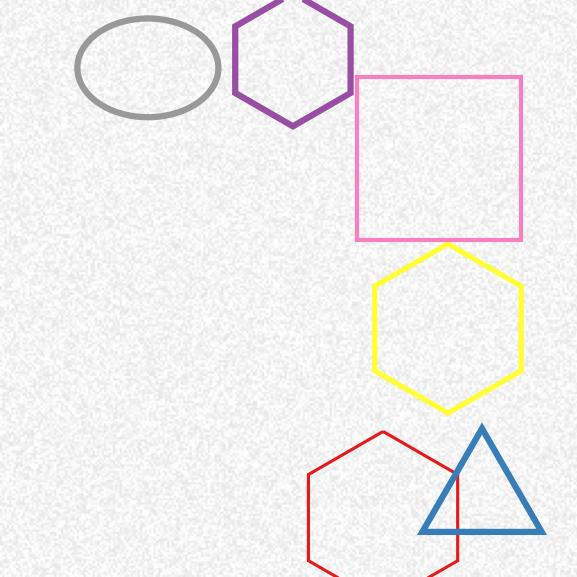[{"shape": "hexagon", "thickness": 1.5, "radius": 0.75, "center": [0.663, 0.103]}, {"shape": "triangle", "thickness": 3, "radius": 0.6, "center": [0.835, 0.138]}, {"shape": "hexagon", "thickness": 3, "radius": 0.58, "center": [0.507, 0.896]}, {"shape": "hexagon", "thickness": 2.5, "radius": 0.73, "center": [0.776, 0.43]}, {"shape": "square", "thickness": 2, "radius": 0.71, "center": [0.76, 0.725]}, {"shape": "oval", "thickness": 3, "radius": 0.61, "center": [0.256, 0.882]}]